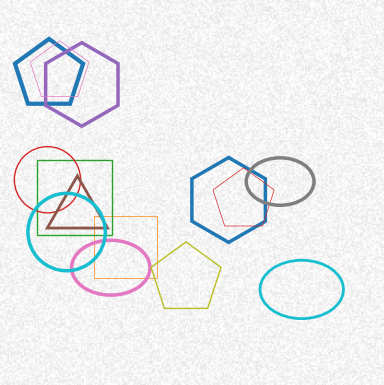[{"shape": "hexagon", "thickness": 2.5, "radius": 0.55, "center": [0.594, 0.481]}, {"shape": "pentagon", "thickness": 3, "radius": 0.47, "center": [0.127, 0.806]}, {"shape": "square", "thickness": 0.5, "radius": 0.4, "center": [0.326, 0.358]}, {"shape": "square", "thickness": 1, "radius": 0.48, "center": [0.193, 0.487]}, {"shape": "pentagon", "thickness": 0.5, "radius": 0.42, "center": [0.633, 0.481]}, {"shape": "circle", "thickness": 1, "radius": 0.43, "center": [0.123, 0.533]}, {"shape": "hexagon", "thickness": 2.5, "radius": 0.54, "center": [0.213, 0.781]}, {"shape": "triangle", "thickness": 2, "radius": 0.45, "center": [0.201, 0.453]}, {"shape": "pentagon", "thickness": 0.5, "radius": 0.4, "center": [0.155, 0.814]}, {"shape": "oval", "thickness": 2.5, "radius": 0.51, "center": [0.288, 0.305]}, {"shape": "oval", "thickness": 2.5, "radius": 0.44, "center": [0.728, 0.528]}, {"shape": "pentagon", "thickness": 1, "radius": 0.48, "center": [0.483, 0.276]}, {"shape": "oval", "thickness": 2, "radius": 0.54, "center": [0.784, 0.248]}, {"shape": "circle", "thickness": 2.5, "radius": 0.5, "center": [0.173, 0.397]}]